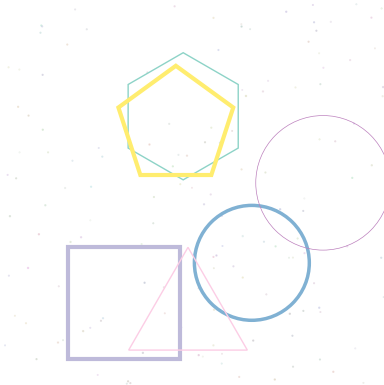[{"shape": "hexagon", "thickness": 1, "radius": 0.83, "center": [0.476, 0.698]}, {"shape": "square", "thickness": 3, "radius": 0.73, "center": [0.322, 0.213]}, {"shape": "circle", "thickness": 2.5, "radius": 0.75, "center": [0.654, 0.317]}, {"shape": "triangle", "thickness": 1, "radius": 0.89, "center": [0.488, 0.18]}, {"shape": "circle", "thickness": 0.5, "radius": 0.87, "center": [0.839, 0.525]}, {"shape": "pentagon", "thickness": 3, "radius": 0.78, "center": [0.457, 0.672]}]